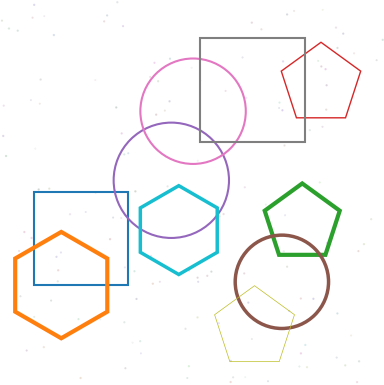[{"shape": "square", "thickness": 1.5, "radius": 0.61, "center": [0.211, 0.38]}, {"shape": "hexagon", "thickness": 3, "radius": 0.69, "center": [0.159, 0.259]}, {"shape": "pentagon", "thickness": 3, "radius": 0.51, "center": [0.785, 0.421]}, {"shape": "pentagon", "thickness": 1, "radius": 0.54, "center": [0.834, 0.782]}, {"shape": "circle", "thickness": 1.5, "radius": 0.75, "center": [0.445, 0.532]}, {"shape": "circle", "thickness": 2.5, "radius": 0.61, "center": [0.732, 0.268]}, {"shape": "circle", "thickness": 1.5, "radius": 0.68, "center": [0.501, 0.711]}, {"shape": "square", "thickness": 1.5, "radius": 0.68, "center": [0.655, 0.766]}, {"shape": "pentagon", "thickness": 0.5, "radius": 0.55, "center": [0.661, 0.149]}, {"shape": "hexagon", "thickness": 2.5, "radius": 0.58, "center": [0.464, 0.402]}]